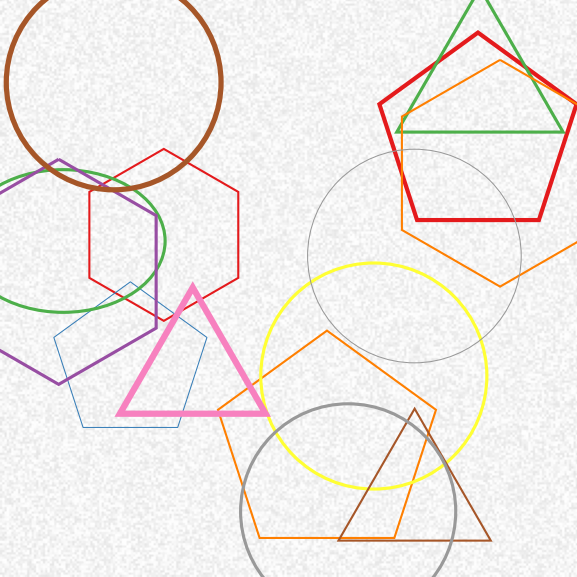[{"shape": "pentagon", "thickness": 2, "radius": 0.9, "center": [0.828, 0.763]}, {"shape": "hexagon", "thickness": 1, "radius": 0.74, "center": [0.284, 0.592]}, {"shape": "pentagon", "thickness": 0.5, "radius": 0.7, "center": [0.226, 0.372]}, {"shape": "oval", "thickness": 1.5, "radius": 0.88, "center": [0.109, 0.582]}, {"shape": "triangle", "thickness": 1.5, "radius": 0.83, "center": [0.831, 0.854]}, {"shape": "hexagon", "thickness": 1.5, "radius": 0.97, "center": [0.102, 0.528]}, {"shape": "pentagon", "thickness": 1, "radius": 0.99, "center": [0.566, 0.228]}, {"shape": "hexagon", "thickness": 1, "radius": 0.98, "center": [0.866, 0.699]}, {"shape": "circle", "thickness": 1.5, "radius": 0.98, "center": [0.647, 0.348]}, {"shape": "triangle", "thickness": 1, "radius": 0.76, "center": [0.718, 0.139]}, {"shape": "circle", "thickness": 2.5, "radius": 0.93, "center": [0.197, 0.856]}, {"shape": "triangle", "thickness": 3, "radius": 0.73, "center": [0.334, 0.356]}, {"shape": "circle", "thickness": 0.5, "radius": 0.92, "center": [0.718, 0.556]}, {"shape": "circle", "thickness": 1.5, "radius": 0.93, "center": [0.603, 0.114]}]